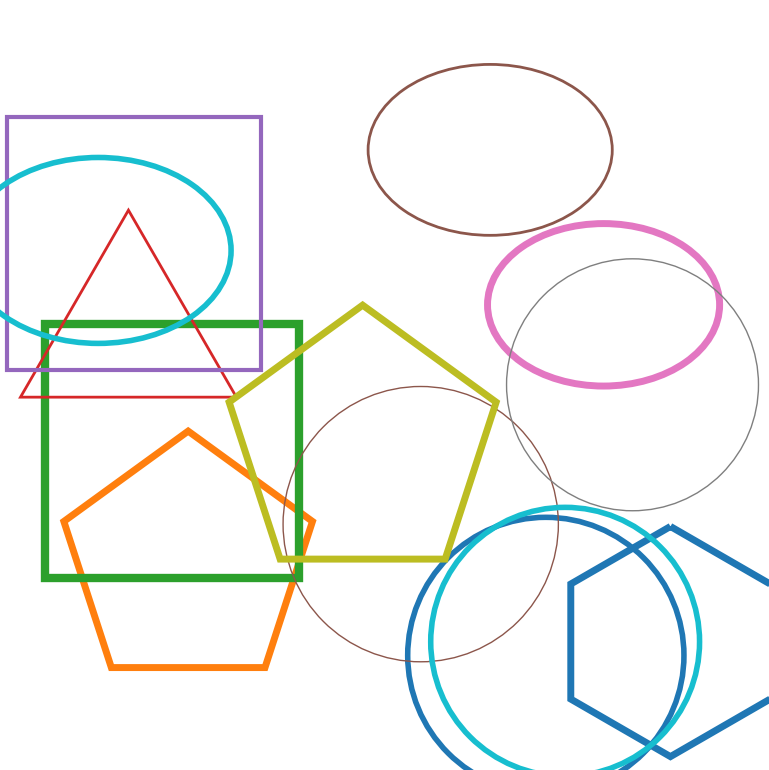[{"shape": "hexagon", "thickness": 2.5, "radius": 0.75, "center": [0.871, 0.167]}, {"shape": "circle", "thickness": 2, "radius": 0.9, "center": [0.709, 0.149]}, {"shape": "pentagon", "thickness": 2.5, "radius": 0.85, "center": [0.244, 0.27]}, {"shape": "square", "thickness": 3, "radius": 0.82, "center": [0.223, 0.414]}, {"shape": "triangle", "thickness": 1, "radius": 0.81, "center": [0.167, 0.565]}, {"shape": "square", "thickness": 1.5, "radius": 0.82, "center": [0.174, 0.684]}, {"shape": "circle", "thickness": 0.5, "radius": 0.89, "center": [0.546, 0.319]}, {"shape": "oval", "thickness": 1, "radius": 0.79, "center": [0.637, 0.805]}, {"shape": "oval", "thickness": 2.5, "radius": 0.75, "center": [0.784, 0.604]}, {"shape": "circle", "thickness": 0.5, "radius": 0.82, "center": [0.821, 0.5]}, {"shape": "pentagon", "thickness": 2.5, "radius": 0.91, "center": [0.471, 0.421]}, {"shape": "circle", "thickness": 2, "radius": 0.87, "center": [0.734, 0.167]}, {"shape": "oval", "thickness": 2, "radius": 0.86, "center": [0.128, 0.675]}]